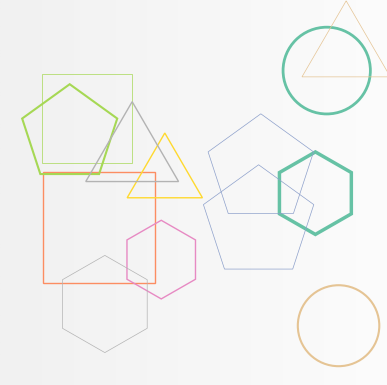[{"shape": "hexagon", "thickness": 2.5, "radius": 0.54, "center": [0.814, 0.498]}, {"shape": "circle", "thickness": 2, "radius": 0.56, "center": [0.843, 0.817]}, {"shape": "square", "thickness": 1, "radius": 0.72, "center": [0.254, 0.409]}, {"shape": "pentagon", "thickness": 0.5, "radius": 0.72, "center": [0.673, 0.561]}, {"shape": "pentagon", "thickness": 0.5, "radius": 0.75, "center": [0.667, 0.422]}, {"shape": "hexagon", "thickness": 1, "radius": 0.51, "center": [0.416, 0.326]}, {"shape": "square", "thickness": 0.5, "radius": 0.58, "center": [0.225, 0.692]}, {"shape": "pentagon", "thickness": 1.5, "radius": 0.64, "center": [0.18, 0.652]}, {"shape": "triangle", "thickness": 1, "radius": 0.56, "center": [0.425, 0.542]}, {"shape": "circle", "thickness": 1.5, "radius": 0.53, "center": [0.874, 0.154]}, {"shape": "triangle", "thickness": 0.5, "radius": 0.66, "center": [0.893, 0.866]}, {"shape": "triangle", "thickness": 1, "radius": 0.69, "center": [0.341, 0.598]}, {"shape": "hexagon", "thickness": 0.5, "radius": 0.63, "center": [0.271, 0.21]}]